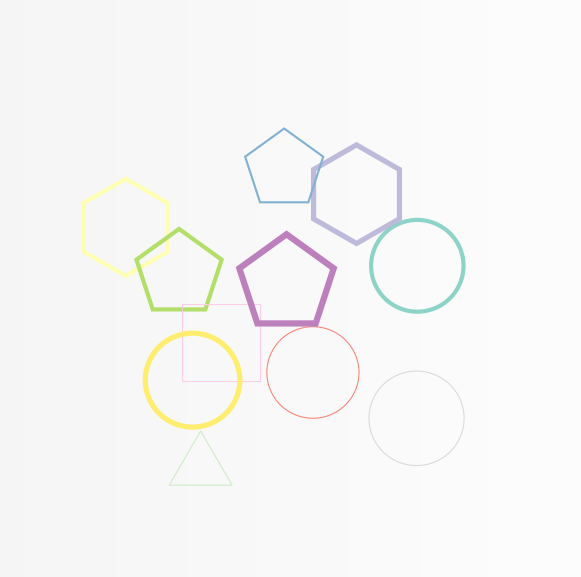[{"shape": "circle", "thickness": 2, "radius": 0.4, "center": [0.718, 0.539]}, {"shape": "hexagon", "thickness": 2, "radius": 0.42, "center": [0.216, 0.605]}, {"shape": "hexagon", "thickness": 2.5, "radius": 0.43, "center": [0.613, 0.663]}, {"shape": "circle", "thickness": 0.5, "radius": 0.4, "center": [0.538, 0.354]}, {"shape": "pentagon", "thickness": 1, "radius": 0.35, "center": [0.489, 0.706]}, {"shape": "pentagon", "thickness": 2, "radius": 0.39, "center": [0.308, 0.526]}, {"shape": "square", "thickness": 0.5, "radius": 0.34, "center": [0.38, 0.406]}, {"shape": "circle", "thickness": 0.5, "radius": 0.41, "center": [0.717, 0.275]}, {"shape": "pentagon", "thickness": 3, "radius": 0.43, "center": [0.493, 0.508]}, {"shape": "triangle", "thickness": 0.5, "radius": 0.31, "center": [0.345, 0.19]}, {"shape": "circle", "thickness": 2.5, "radius": 0.41, "center": [0.331, 0.341]}]